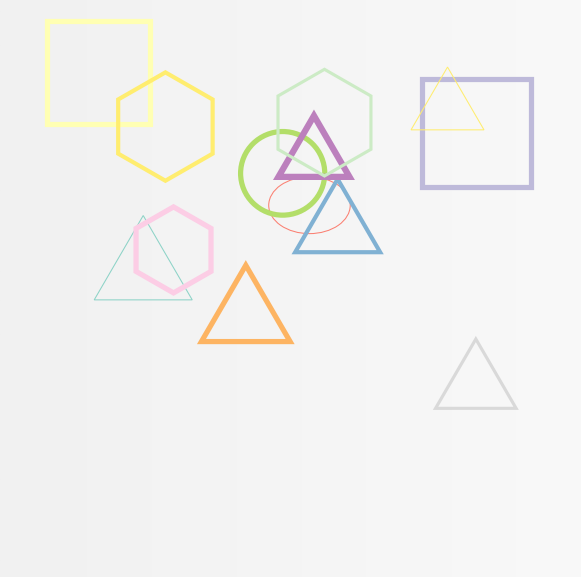[{"shape": "triangle", "thickness": 0.5, "radius": 0.49, "center": [0.246, 0.529]}, {"shape": "square", "thickness": 2.5, "radius": 0.45, "center": [0.169, 0.873]}, {"shape": "square", "thickness": 2.5, "radius": 0.47, "center": [0.82, 0.769]}, {"shape": "oval", "thickness": 0.5, "radius": 0.35, "center": [0.532, 0.644]}, {"shape": "triangle", "thickness": 2, "radius": 0.42, "center": [0.581, 0.605]}, {"shape": "triangle", "thickness": 2.5, "radius": 0.44, "center": [0.423, 0.452]}, {"shape": "circle", "thickness": 2.5, "radius": 0.36, "center": [0.486, 0.699]}, {"shape": "hexagon", "thickness": 2.5, "radius": 0.37, "center": [0.299, 0.566]}, {"shape": "triangle", "thickness": 1.5, "radius": 0.4, "center": [0.819, 0.332]}, {"shape": "triangle", "thickness": 3, "radius": 0.35, "center": [0.54, 0.728]}, {"shape": "hexagon", "thickness": 1.5, "radius": 0.46, "center": [0.558, 0.787]}, {"shape": "triangle", "thickness": 0.5, "radius": 0.36, "center": [0.77, 0.811]}, {"shape": "hexagon", "thickness": 2, "radius": 0.47, "center": [0.285, 0.78]}]